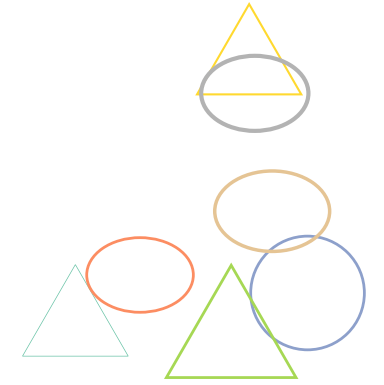[{"shape": "triangle", "thickness": 0.5, "radius": 0.79, "center": [0.196, 0.154]}, {"shape": "oval", "thickness": 2, "radius": 0.69, "center": [0.364, 0.286]}, {"shape": "circle", "thickness": 2, "radius": 0.74, "center": [0.799, 0.239]}, {"shape": "triangle", "thickness": 2, "radius": 0.97, "center": [0.601, 0.117]}, {"shape": "triangle", "thickness": 1.5, "radius": 0.78, "center": [0.647, 0.833]}, {"shape": "oval", "thickness": 2.5, "radius": 0.75, "center": [0.707, 0.451]}, {"shape": "oval", "thickness": 3, "radius": 0.7, "center": [0.662, 0.758]}]